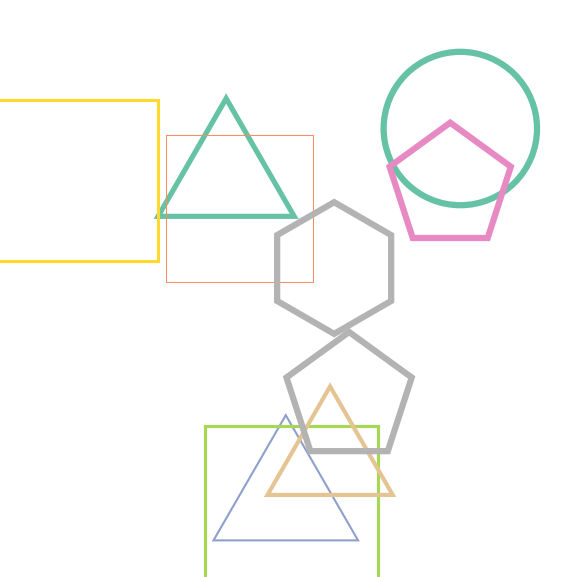[{"shape": "triangle", "thickness": 2.5, "radius": 0.68, "center": [0.392, 0.693]}, {"shape": "circle", "thickness": 3, "radius": 0.66, "center": [0.797, 0.777]}, {"shape": "square", "thickness": 0.5, "radius": 0.64, "center": [0.414, 0.638]}, {"shape": "triangle", "thickness": 1, "radius": 0.72, "center": [0.495, 0.136]}, {"shape": "pentagon", "thickness": 3, "radius": 0.55, "center": [0.78, 0.676]}, {"shape": "square", "thickness": 1.5, "radius": 0.75, "center": [0.505, 0.112]}, {"shape": "square", "thickness": 1.5, "radius": 0.69, "center": [0.135, 0.687]}, {"shape": "triangle", "thickness": 2, "radius": 0.63, "center": [0.572, 0.205]}, {"shape": "hexagon", "thickness": 3, "radius": 0.57, "center": [0.579, 0.535]}, {"shape": "pentagon", "thickness": 3, "radius": 0.57, "center": [0.604, 0.31]}]